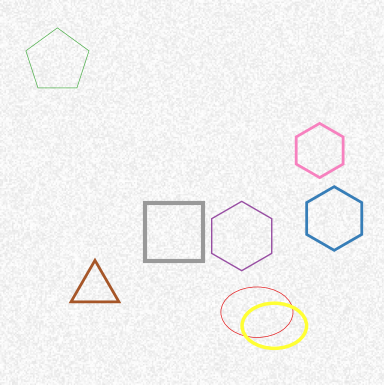[{"shape": "oval", "thickness": 0.5, "radius": 0.47, "center": [0.667, 0.189]}, {"shape": "hexagon", "thickness": 2, "radius": 0.41, "center": [0.868, 0.432]}, {"shape": "pentagon", "thickness": 0.5, "radius": 0.43, "center": [0.149, 0.841]}, {"shape": "hexagon", "thickness": 1, "radius": 0.45, "center": [0.628, 0.387]}, {"shape": "oval", "thickness": 2.5, "radius": 0.42, "center": [0.713, 0.154]}, {"shape": "triangle", "thickness": 2, "radius": 0.36, "center": [0.247, 0.252]}, {"shape": "hexagon", "thickness": 2, "radius": 0.35, "center": [0.83, 0.609]}, {"shape": "square", "thickness": 3, "radius": 0.38, "center": [0.452, 0.398]}]